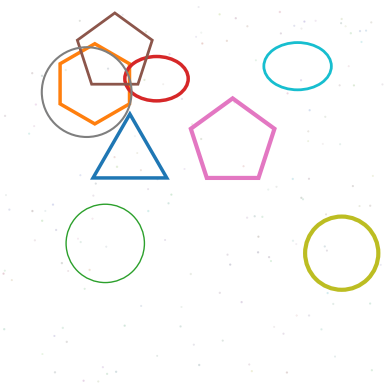[{"shape": "triangle", "thickness": 2.5, "radius": 0.55, "center": [0.337, 0.593]}, {"shape": "hexagon", "thickness": 2.5, "radius": 0.52, "center": [0.246, 0.782]}, {"shape": "circle", "thickness": 1, "radius": 0.51, "center": [0.273, 0.368]}, {"shape": "oval", "thickness": 2.5, "radius": 0.41, "center": [0.407, 0.796]}, {"shape": "pentagon", "thickness": 2, "radius": 0.51, "center": [0.298, 0.864]}, {"shape": "pentagon", "thickness": 3, "radius": 0.57, "center": [0.604, 0.63]}, {"shape": "circle", "thickness": 1.5, "radius": 0.58, "center": [0.225, 0.761]}, {"shape": "circle", "thickness": 3, "radius": 0.48, "center": [0.888, 0.342]}, {"shape": "oval", "thickness": 2, "radius": 0.44, "center": [0.773, 0.828]}]